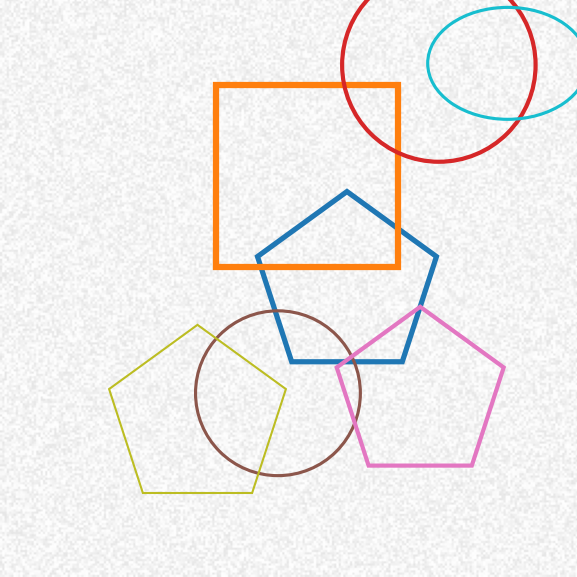[{"shape": "pentagon", "thickness": 2.5, "radius": 0.81, "center": [0.601, 0.505]}, {"shape": "square", "thickness": 3, "radius": 0.78, "center": [0.532, 0.695]}, {"shape": "circle", "thickness": 2, "radius": 0.84, "center": [0.76, 0.887]}, {"shape": "circle", "thickness": 1.5, "radius": 0.71, "center": [0.481, 0.318]}, {"shape": "pentagon", "thickness": 2, "radius": 0.76, "center": [0.728, 0.316]}, {"shape": "pentagon", "thickness": 1, "radius": 0.8, "center": [0.342, 0.276]}, {"shape": "oval", "thickness": 1.5, "radius": 0.69, "center": [0.879, 0.889]}]